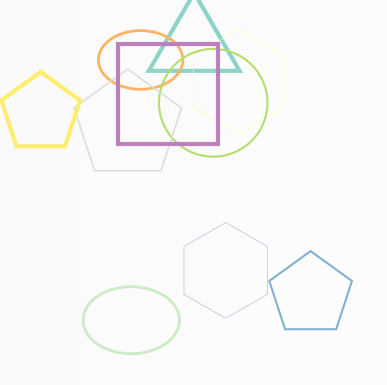[{"shape": "triangle", "thickness": 3, "radius": 0.68, "center": [0.501, 0.884]}, {"shape": "hexagon", "thickness": 0.5, "radius": 0.67, "center": [0.616, 0.788]}, {"shape": "hexagon", "thickness": 0.5, "radius": 0.62, "center": [0.582, 0.298]}, {"shape": "pentagon", "thickness": 1.5, "radius": 0.56, "center": [0.802, 0.236]}, {"shape": "oval", "thickness": 2, "radius": 0.54, "center": [0.363, 0.844]}, {"shape": "circle", "thickness": 1.5, "radius": 0.7, "center": [0.55, 0.733]}, {"shape": "pentagon", "thickness": 1, "radius": 0.73, "center": [0.33, 0.675]}, {"shape": "square", "thickness": 3, "radius": 0.65, "center": [0.433, 0.755]}, {"shape": "oval", "thickness": 2, "radius": 0.62, "center": [0.339, 0.168]}, {"shape": "pentagon", "thickness": 3, "radius": 0.53, "center": [0.105, 0.706]}]